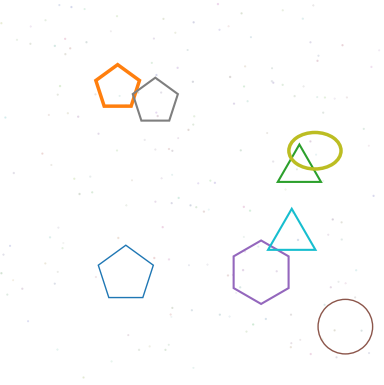[{"shape": "pentagon", "thickness": 1, "radius": 0.38, "center": [0.327, 0.288]}, {"shape": "pentagon", "thickness": 2.5, "radius": 0.3, "center": [0.306, 0.773]}, {"shape": "triangle", "thickness": 1.5, "radius": 0.32, "center": [0.778, 0.56]}, {"shape": "hexagon", "thickness": 1.5, "radius": 0.41, "center": [0.678, 0.293]}, {"shape": "circle", "thickness": 1, "radius": 0.35, "center": [0.897, 0.152]}, {"shape": "pentagon", "thickness": 1.5, "radius": 0.31, "center": [0.403, 0.737]}, {"shape": "oval", "thickness": 2.5, "radius": 0.34, "center": [0.818, 0.609]}, {"shape": "triangle", "thickness": 1.5, "radius": 0.36, "center": [0.758, 0.387]}]